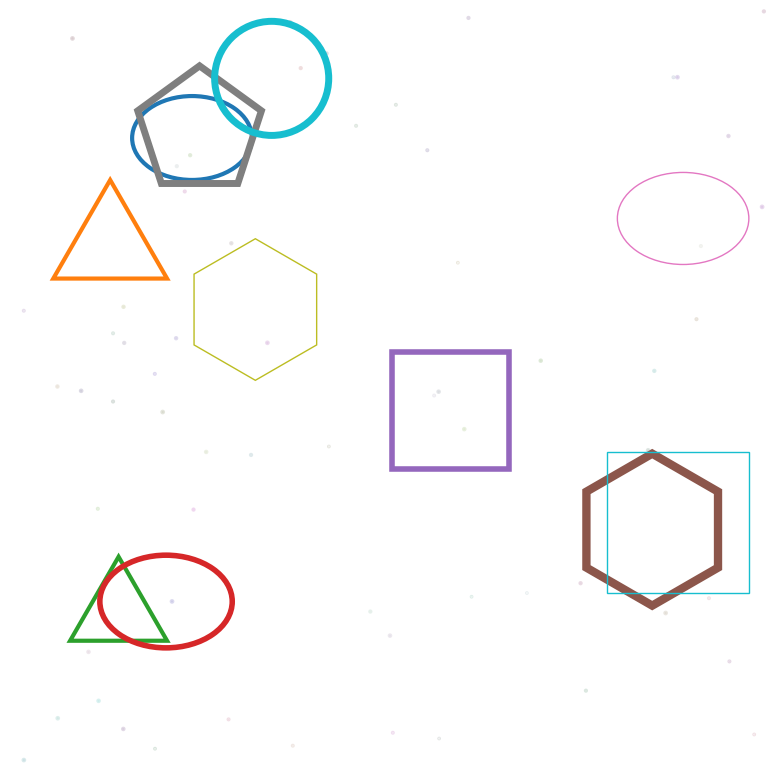[{"shape": "oval", "thickness": 1.5, "radius": 0.39, "center": [0.249, 0.821]}, {"shape": "triangle", "thickness": 1.5, "radius": 0.43, "center": [0.143, 0.681]}, {"shape": "triangle", "thickness": 1.5, "radius": 0.36, "center": [0.154, 0.204]}, {"shape": "oval", "thickness": 2, "radius": 0.43, "center": [0.216, 0.219]}, {"shape": "square", "thickness": 2, "radius": 0.38, "center": [0.585, 0.467]}, {"shape": "hexagon", "thickness": 3, "radius": 0.49, "center": [0.847, 0.312]}, {"shape": "oval", "thickness": 0.5, "radius": 0.43, "center": [0.887, 0.716]}, {"shape": "pentagon", "thickness": 2.5, "radius": 0.42, "center": [0.259, 0.83]}, {"shape": "hexagon", "thickness": 0.5, "radius": 0.46, "center": [0.332, 0.598]}, {"shape": "square", "thickness": 0.5, "radius": 0.46, "center": [0.88, 0.321]}, {"shape": "circle", "thickness": 2.5, "radius": 0.37, "center": [0.353, 0.898]}]